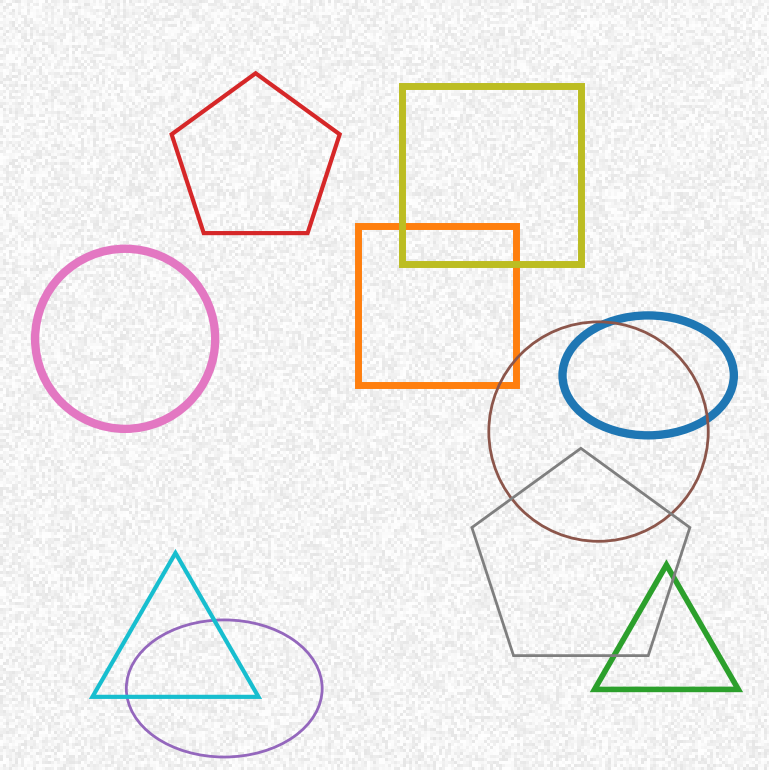[{"shape": "oval", "thickness": 3, "radius": 0.56, "center": [0.842, 0.512]}, {"shape": "square", "thickness": 2.5, "radius": 0.52, "center": [0.568, 0.603]}, {"shape": "triangle", "thickness": 2, "radius": 0.54, "center": [0.865, 0.159]}, {"shape": "pentagon", "thickness": 1.5, "radius": 0.57, "center": [0.332, 0.79]}, {"shape": "oval", "thickness": 1, "radius": 0.64, "center": [0.291, 0.106]}, {"shape": "circle", "thickness": 1, "radius": 0.71, "center": [0.777, 0.44]}, {"shape": "circle", "thickness": 3, "radius": 0.58, "center": [0.163, 0.56]}, {"shape": "pentagon", "thickness": 1, "radius": 0.74, "center": [0.754, 0.269]}, {"shape": "square", "thickness": 2.5, "radius": 0.58, "center": [0.639, 0.773]}, {"shape": "triangle", "thickness": 1.5, "radius": 0.62, "center": [0.228, 0.157]}]